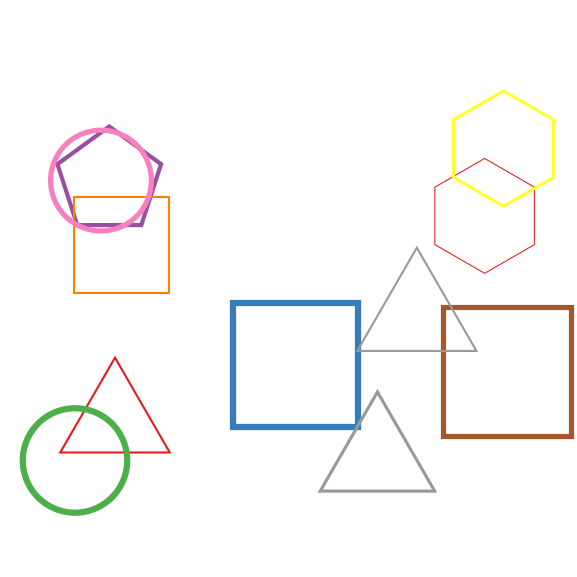[{"shape": "hexagon", "thickness": 0.5, "radius": 0.5, "center": [0.839, 0.625]}, {"shape": "triangle", "thickness": 1, "radius": 0.55, "center": [0.199, 0.27]}, {"shape": "square", "thickness": 3, "radius": 0.54, "center": [0.512, 0.367]}, {"shape": "circle", "thickness": 3, "radius": 0.45, "center": [0.13, 0.202]}, {"shape": "pentagon", "thickness": 2, "radius": 0.47, "center": [0.189, 0.686]}, {"shape": "square", "thickness": 1, "radius": 0.41, "center": [0.211, 0.575]}, {"shape": "hexagon", "thickness": 1.5, "radius": 0.5, "center": [0.872, 0.742]}, {"shape": "square", "thickness": 2.5, "radius": 0.56, "center": [0.878, 0.356]}, {"shape": "circle", "thickness": 2.5, "radius": 0.44, "center": [0.175, 0.686]}, {"shape": "triangle", "thickness": 1, "radius": 0.6, "center": [0.722, 0.451]}, {"shape": "triangle", "thickness": 1.5, "radius": 0.57, "center": [0.654, 0.206]}]